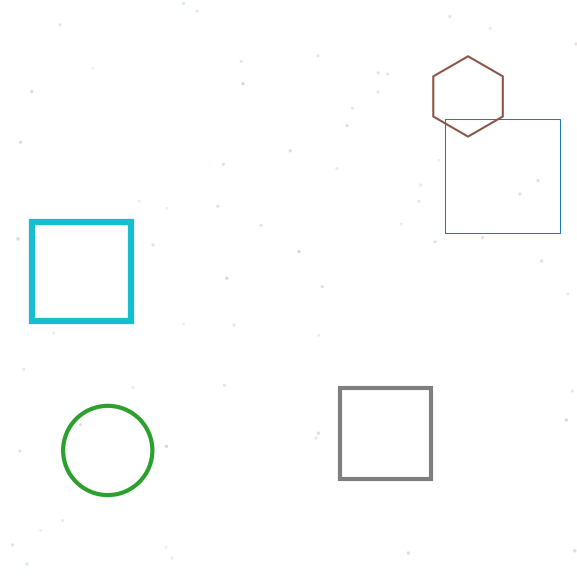[{"shape": "square", "thickness": 0.5, "radius": 0.5, "center": [0.871, 0.694]}, {"shape": "circle", "thickness": 2, "radius": 0.39, "center": [0.187, 0.219]}, {"shape": "hexagon", "thickness": 1, "radius": 0.35, "center": [0.81, 0.832]}, {"shape": "square", "thickness": 2, "radius": 0.39, "center": [0.667, 0.248]}, {"shape": "square", "thickness": 3, "radius": 0.43, "center": [0.141, 0.528]}]